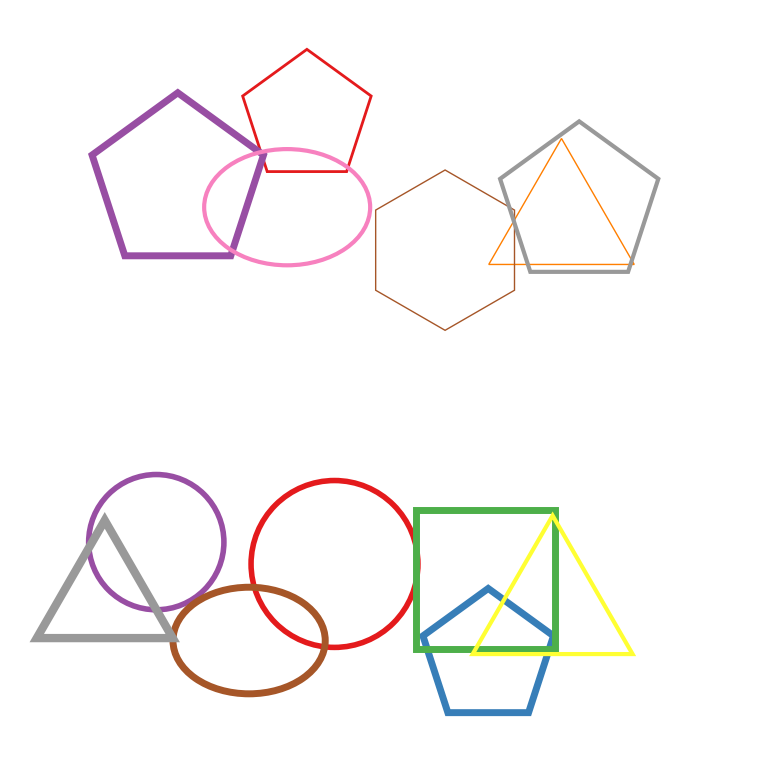[{"shape": "circle", "thickness": 2, "radius": 0.54, "center": [0.434, 0.268]}, {"shape": "pentagon", "thickness": 1, "radius": 0.44, "center": [0.399, 0.848]}, {"shape": "pentagon", "thickness": 2.5, "radius": 0.45, "center": [0.634, 0.147]}, {"shape": "square", "thickness": 2.5, "radius": 0.45, "center": [0.631, 0.248]}, {"shape": "circle", "thickness": 2, "radius": 0.44, "center": [0.203, 0.296]}, {"shape": "pentagon", "thickness": 2.5, "radius": 0.59, "center": [0.231, 0.762]}, {"shape": "triangle", "thickness": 0.5, "radius": 0.55, "center": [0.729, 0.711]}, {"shape": "triangle", "thickness": 1.5, "radius": 0.6, "center": [0.718, 0.211]}, {"shape": "hexagon", "thickness": 0.5, "radius": 0.52, "center": [0.578, 0.675]}, {"shape": "oval", "thickness": 2.5, "radius": 0.49, "center": [0.324, 0.168]}, {"shape": "oval", "thickness": 1.5, "radius": 0.54, "center": [0.373, 0.731]}, {"shape": "pentagon", "thickness": 1.5, "radius": 0.54, "center": [0.752, 0.734]}, {"shape": "triangle", "thickness": 3, "radius": 0.51, "center": [0.136, 0.222]}]